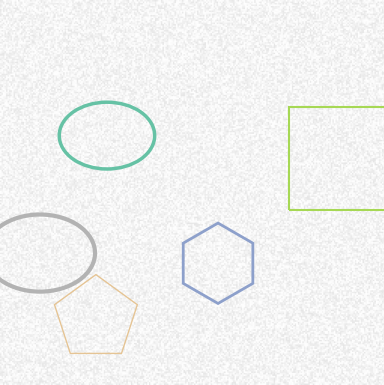[{"shape": "oval", "thickness": 2.5, "radius": 0.62, "center": [0.278, 0.648]}, {"shape": "hexagon", "thickness": 2, "radius": 0.52, "center": [0.566, 0.316]}, {"shape": "square", "thickness": 1.5, "radius": 0.67, "center": [0.883, 0.587]}, {"shape": "pentagon", "thickness": 1, "radius": 0.57, "center": [0.249, 0.174]}, {"shape": "oval", "thickness": 3, "radius": 0.72, "center": [0.104, 0.343]}]